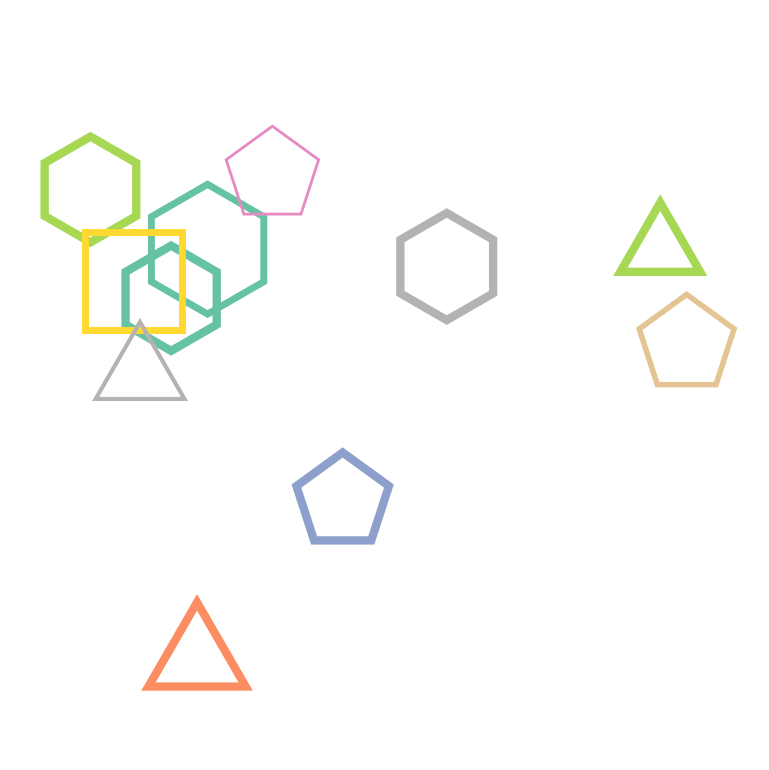[{"shape": "hexagon", "thickness": 3, "radius": 0.34, "center": [0.222, 0.613]}, {"shape": "hexagon", "thickness": 2.5, "radius": 0.42, "center": [0.27, 0.676]}, {"shape": "triangle", "thickness": 3, "radius": 0.36, "center": [0.256, 0.145]}, {"shape": "pentagon", "thickness": 3, "radius": 0.32, "center": [0.445, 0.349]}, {"shape": "pentagon", "thickness": 1, "radius": 0.32, "center": [0.354, 0.773]}, {"shape": "triangle", "thickness": 3, "radius": 0.3, "center": [0.857, 0.677]}, {"shape": "hexagon", "thickness": 3, "radius": 0.34, "center": [0.117, 0.754]}, {"shape": "square", "thickness": 2.5, "radius": 0.32, "center": [0.173, 0.635]}, {"shape": "pentagon", "thickness": 2, "radius": 0.32, "center": [0.892, 0.553]}, {"shape": "hexagon", "thickness": 3, "radius": 0.35, "center": [0.58, 0.654]}, {"shape": "triangle", "thickness": 1.5, "radius": 0.33, "center": [0.182, 0.515]}]